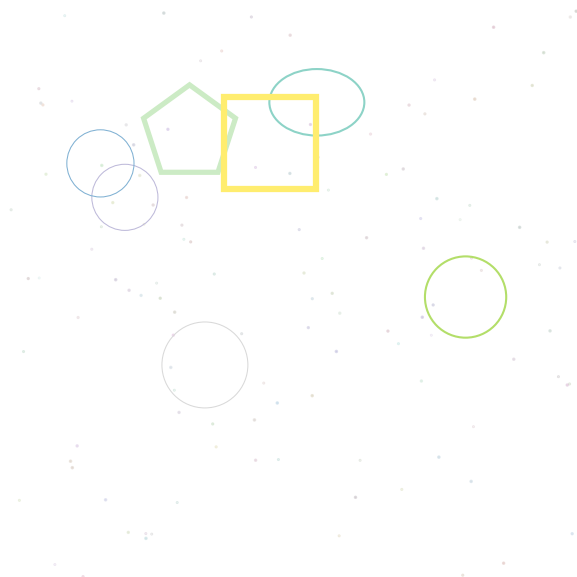[{"shape": "oval", "thickness": 1, "radius": 0.41, "center": [0.549, 0.822]}, {"shape": "circle", "thickness": 0.5, "radius": 0.29, "center": [0.216, 0.657]}, {"shape": "circle", "thickness": 0.5, "radius": 0.29, "center": [0.174, 0.716]}, {"shape": "circle", "thickness": 1, "radius": 0.35, "center": [0.806, 0.485]}, {"shape": "circle", "thickness": 0.5, "radius": 0.37, "center": [0.355, 0.367]}, {"shape": "pentagon", "thickness": 2.5, "radius": 0.42, "center": [0.328, 0.768]}, {"shape": "square", "thickness": 3, "radius": 0.4, "center": [0.468, 0.751]}]